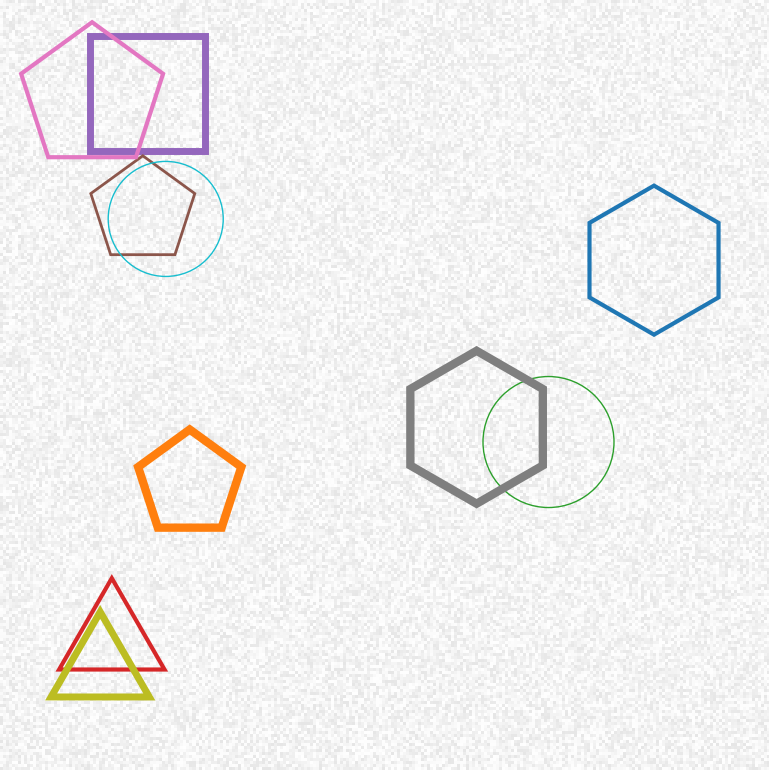[{"shape": "hexagon", "thickness": 1.5, "radius": 0.48, "center": [0.849, 0.662]}, {"shape": "pentagon", "thickness": 3, "radius": 0.35, "center": [0.246, 0.372]}, {"shape": "circle", "thickness": 0.5, "radius": 0.43, "center": [0.712, 0.426]}, {"shape": "triangle", "thickness": 1.5, "radius": 0.4, "center": [0.145, 0.17]}, {"shape": "square", "thickness": 2.5, "radius": 0.37, "center": [0.192, 0.878]}, {"shape": "pentagon", "thickness": 1, "radius": 0.35, "center": [0.185, 0.727]}, {"shape": "pentagon", "thickness": 1.5, "radius": 0.48, "center": [0.12, 0.874]}, {"shape": "hexagon", "thickness": 3, "radius": 0.5, "center": [0.619, 0.445]}, {"shape": "triangle", "thickness": 2.5, "radius": 0.37, "center": [0.13, 0.132]}, {"shape": "circle", "thickness": 0.5, "radius": 0.37, "center": [0.215, 0.716]}]